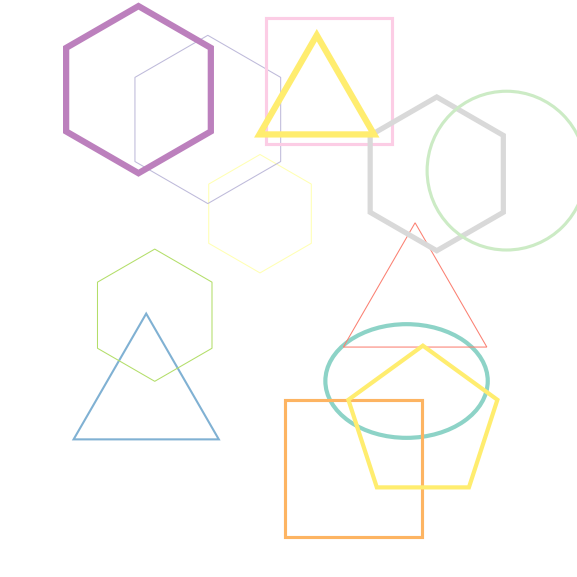[{"shape": "oval", "thickness": 2, "radius": 0.7, "center": [0.704, 0.339]}, {"shape": "hexagon", "thickness": 0.5, "radius": 0.51, "center": [0.45, 0.629]}, {"shape": "hexagon", "thickness": 0.5, "radius": 0.73, "center": [0.36, 0.792]}, {"shape": "triangle", "thickness": 0.5, "radius": 0.72, "center": [0.719, 0.47]}, {"shape": "triangle", "thickness": 1, "radius": 0.73, "center": [0.253, 0.311]}, {"shape": "square", "thickness": 1.5, "radius": 0.6, "center": [0.612, 0.187]}, {"shape": "hexagon", "thickness": 0.5, "radius": 0.57, "center": [0.268, 0.453]}, {"shape": "square", "thickness": 1.5, "radius": 0.54, "center": [0.569, 0.859]}, {"shape": "hexagon", "thickness": 2.5, "radius": 0.67, "center": [0.756, 0.698]}, {"shape": "hexagon", "thickness": 3, "radius": 0.72, "center": [0.24, 0.844]}, {"shape": "circle", "thickness": 1.5, "radius": 0.69, "center": [0.877, 0.704]}, {"shape": "pentagon", "thickness": 2, "radius": 0.68, "center": [0.732, 0.265]}, {"shape": "triangle", "thickness": 3, "radius": 0.57, "center": [0.549, 0.824]}]